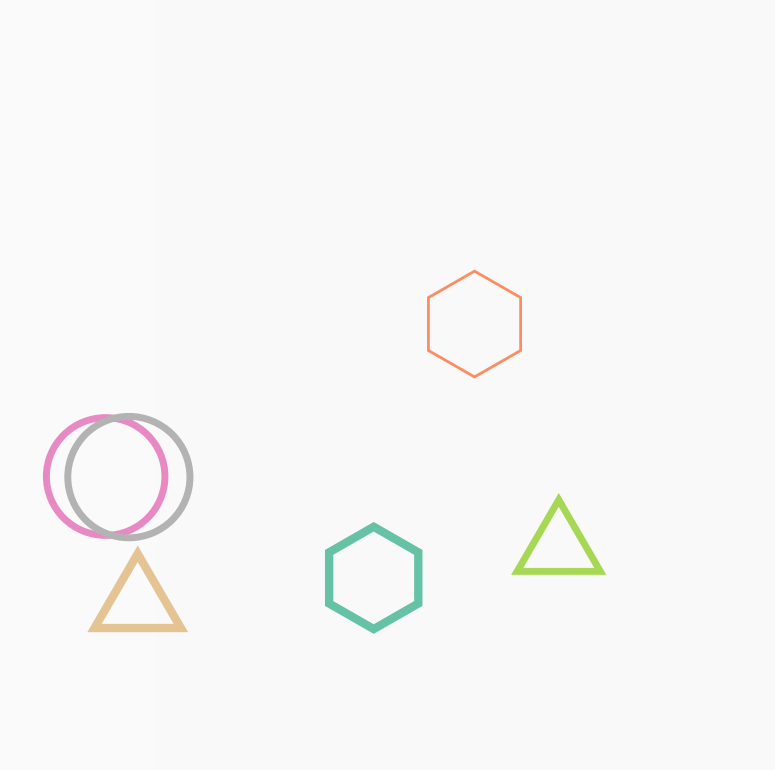[{"shape": "hexagon", "thickness": 3, "radius": 0.33, "center": [0.482, 0.249]}, {"shape": "hexagon", "thickness": 1, "radius": 0.34, "center": [0.612, 0.579]}, {"shape": "circle", "thickness": 2.5, "radius": 0.38, "center": [0.136, 0.381]}, {"shape": "triangle", "thickness": 2.5, "radius": 0.31, "center": [0.721, 0.289]}, {"shape": "triangle", "thickness": 3, "radius": 0.32, "center": [0.178, 0.217]}, {"shape": "circle", "thickness": 2.5, "radius": 0.39, "center": [0.166, 0.38]}]